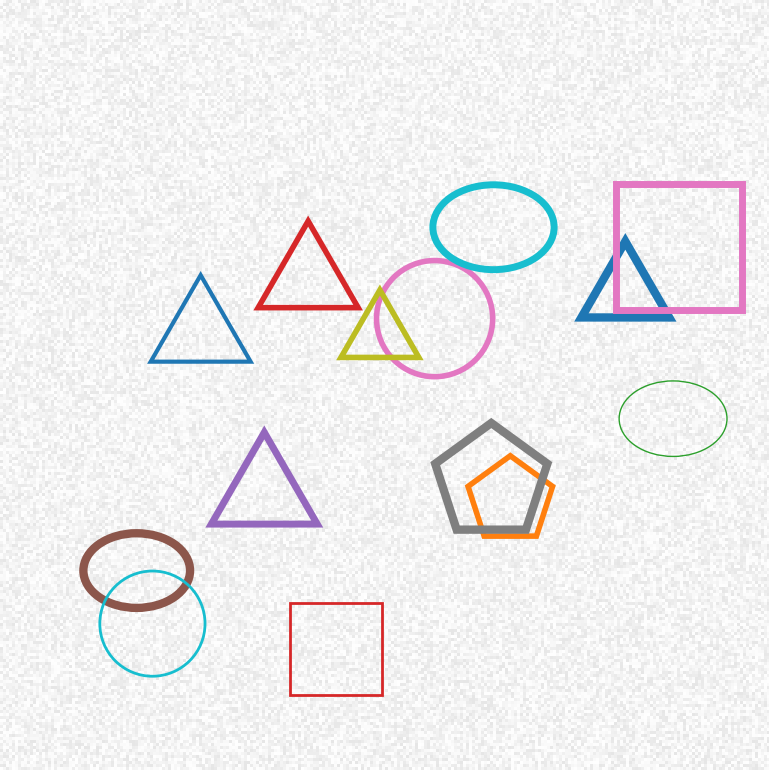[{"shape": "triangle", "thickness": 1.5, "radius": 0.37, "center": [0.261, 0.568]}, {"shape": "triangle", "thickness": 3, "radius": 0.33, "center": [0.812, 0.621]}, {"shape": "pentagon", "thickness": 2, "radius": 0.29, "center": [0.663, 0.35]}, {"shape": "oval", "thickness": 0.5, "radius": 0.35, "center": [0.874, 0.456]}, {"shape": "square", "thickness": 1, "radius": 0.3, "center": [0.437, 0.157]}, {"shape": "triangle", "thickness": 2, "radius": 0.37, "center": [0.4, 0.638]}, {"shape": "triangle", "thickness": 2.5, "radius": 0.4, "center": [0.343, 0.359]}, {"shape": "oval", "thickness": 3, "radius": 0.35, "center": [0.178, 0.259]}, {"shape": "square", "thickness": 2.5, "radius": 0.41, "center": [0.882, 0.679]}, {"shape": "circle", "thickness": 2, "radius": 0.38, "center": [0.564, 0.586]}, {"shape": "pentagon", "thickness": 3, "radius": 0.38, "center": [0.638, 0.374]}, {"shape": "triangle", "thickness": 2, "radius": 0.29, "center": [0.493, 0.565]}, {"shape": "oval", "thickness": 2.5, "radius": 0.39, "center": [0.641, 0.705]}, {"shape": "circle", "thickness": 1, "radius": 0.34, "center": [0.198, 0.19]}]